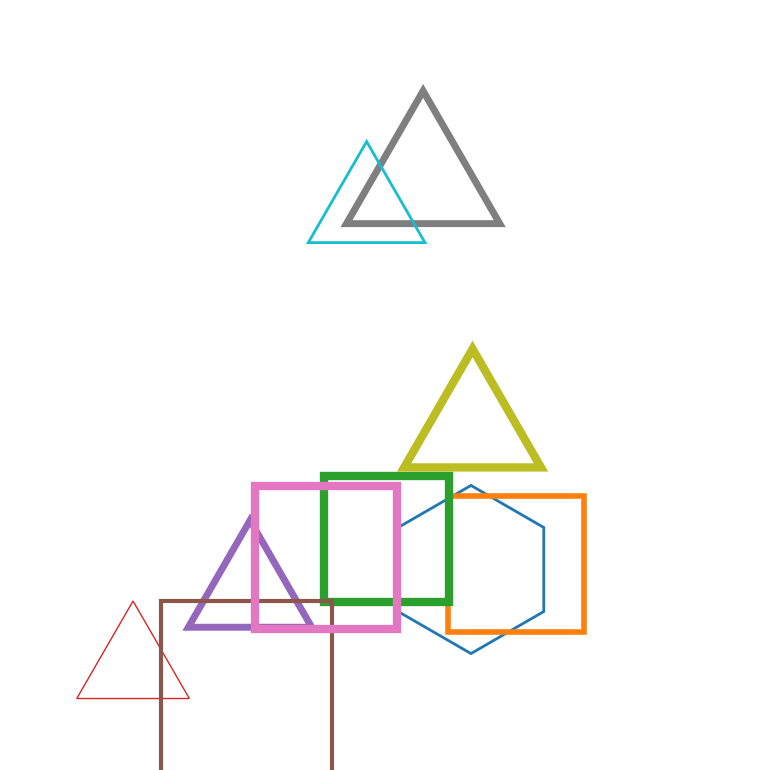[{"shape": "hexagon", "thickness": 1, "radius": 0.55, "center": [0.612, 0.26]}, {"shape": "square", "thickness": 2, "radius": 0.44, "center": [0.67, 0.267]}, {"shape": "square", "thickness": 3, "radius": 0.41, "center": [0.502, 0.3]}, {"shape": "triangle", "thickness": 0.5, "radius": 0.42, "center": [0.173, 0.135]}, {"shape": "triangle", "thickness": 2.5, "radius": 0.46, "center": [0.325, 0.232]}, {"shape": "square", "thickness": 1.5, "radius": 0.55, "center": [0.32, 0.109]}, {"shape": "square", "thickness": 3, "radius": 0.46, "center": [0.423, 0.276]}, {"shape": "triangle", "thickness": 2.5, "radius": 0.57, "center": [0.55, 0.767]}, {"shape": "triangle", "thickness": 3, "radius": 0.51, "center": [0.614, 0.444]}, {"shape": "triangle", "thickness": 1, "radius": 0.44, "center": [0.476, 0.729]}]